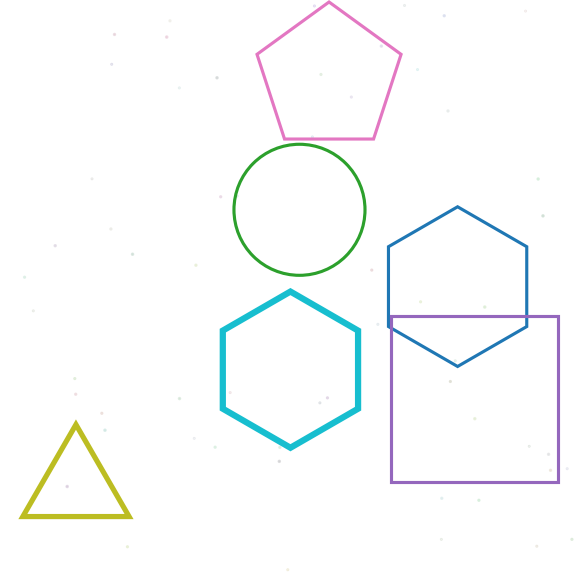[{"shape": "hexagon", "thickness": 1.5, "radius": 0.69, "center": [0.792, 0.503]}, {"shape": "circle", "thickness": 1.5, "radius": 0.57, "center": [0.519, 0.636]}, {"shape": "square", "thickness": 1.5, "radius": 0.72, "center": [0.822, 0.308]}, {"shape": "pentagon", "thickness": 1.5, "radius": 0.66, "center": [0.57, 0.865]}, {"shape": "triangle", "thickness": 2.5, "radius": 0.53, "center": [0.132, 0.158]}, {"shape": "hexagon", "thickness": 3, "radius": 0.68, "center": [0.503, 0.359]}]